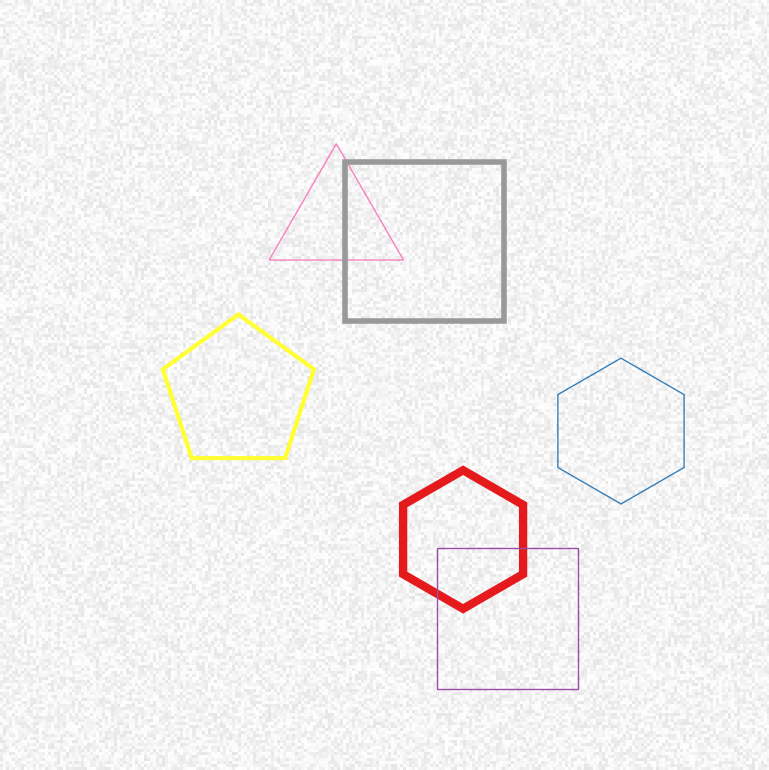[{"shape": "hexagon", "thickness": 3, "radius": 0.45, "center": [0.601, 0.299]}, {"shape": "hexagon", "thickness": 0.5, "radius": 0.47, "center": [0.806, 0.44]}, {"shape": "square", "thickness": 0.5, "radius": 0.46, "center": [0.659, 0.197]}, {"shape": "pentagon", "thickness": 1.5, "radius": 0.52, "center": [0.31, 0.489]}, {"shape": "triangle", "thickness": 0.5, "radius": 0.5, "center": [0.437, 0.713]}, {"shape": "square", "thickness": 2, "radius": 0.52, "center": [0.552, 0.686]}]